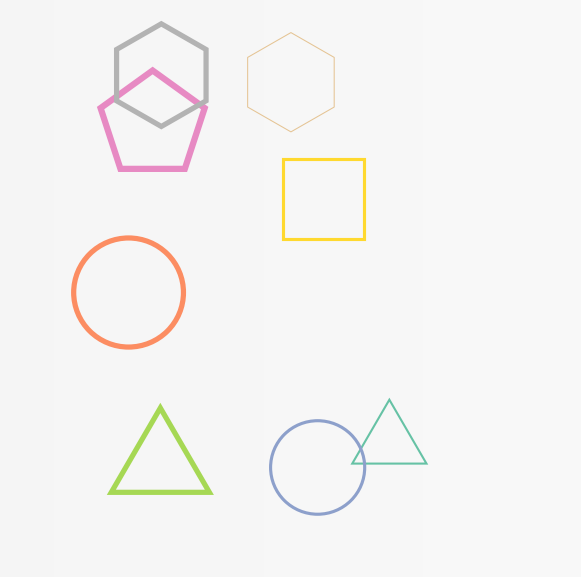[{"shape": "triangle", "thickness": 1, "radius": 0.37, "center": [0.67, 0.233]}, {"shape": "circle", "thickness": 2.5, "radius": 0.47, "center": [0.221, 0.493]}, {"shape": "circle", "thickness": 1.5, "radius": 0.4, "center": [0.546, 0.19]}, {"shape": "pentagon", "thickness": 3, "radius": 0.47, "center": [0.263, 0.783]}, {"shape": "triangle", "thickness": 2.5, "radius": 0.49, "center": [0.276, 0.195]}, {"shape": "square", "thickness": 1.5, "radius": 0.35, "center": [0.557, 0.655]}, {"shape": "hexagon", "thickness": 0.5, "radius": 0.43, "center": [0.501, 0.857]}, {"shape": "hexagon", "thickness": 2.5, "radius": 0.44, "center": [0.278, 0.869]}]